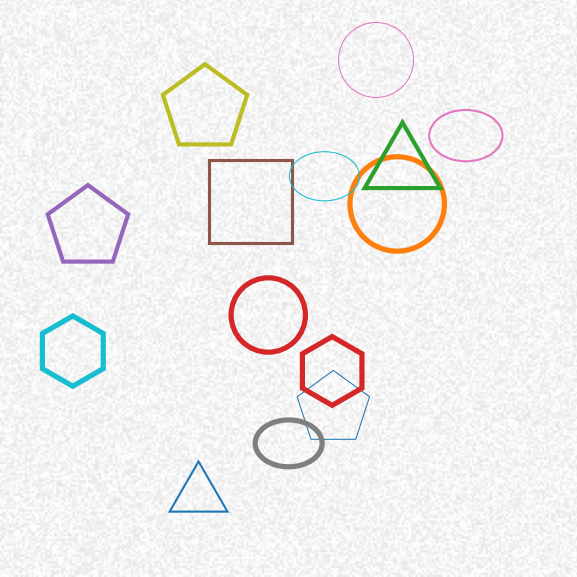[{"shape": "pentagon", "thickness": 0.5, "radius": 0.33, "center": [0.577, 0.292]}, {"shape": "triangle", "thickness": 1, "radius": 0.29, "center": [0.344, 0.142]}, {"shape": "circle", "thickness": 2.5, "radius": 0.41, "center": [0.688, 0.646]}, {"shape": "triangle", "thickness": 2, "radius": 0.38, "center": [0.697, 0.711]}, {"shape": "circle", "thickness": 2.5, "radius": 0.32, "center": [0.465, 0.454]}, {"shape": "hexagon", "thickness": 2.5, "radius": 0.3, "center": [0.575, 0.357]}, {"shape": "pentagon", "thickness": 2, "radius": 0.37, "center": [0.152, 0.605]}, {"shape": "square", "thickness": 1.5, "radius": 0.36, "center": [0.434, 0.65]}, {"shape": "circle", "thickness": 0.5, "radius": 0.32, "center": [0.651, 0.895]}, {"shape": "oval", "thickness": 1, "radius": 0.32, "center": [0.807, 0.764]}, {"shape": "oval", "thickness": 2.5, "radius": 0.29, "center": [0.5, 0.231]}, {"shape": "pentagon", "thickness": 2, "radius": 0.38, "center": [0.355, 0.811]}, {"shape": "oval", "thickness": 0.5, "radius": 0.3, "center": [0.562, 0.694]}, {"shape": "hexagon", "thickness": 2.5, "radius": 0.3, "center": [0.126, 0.391]}]